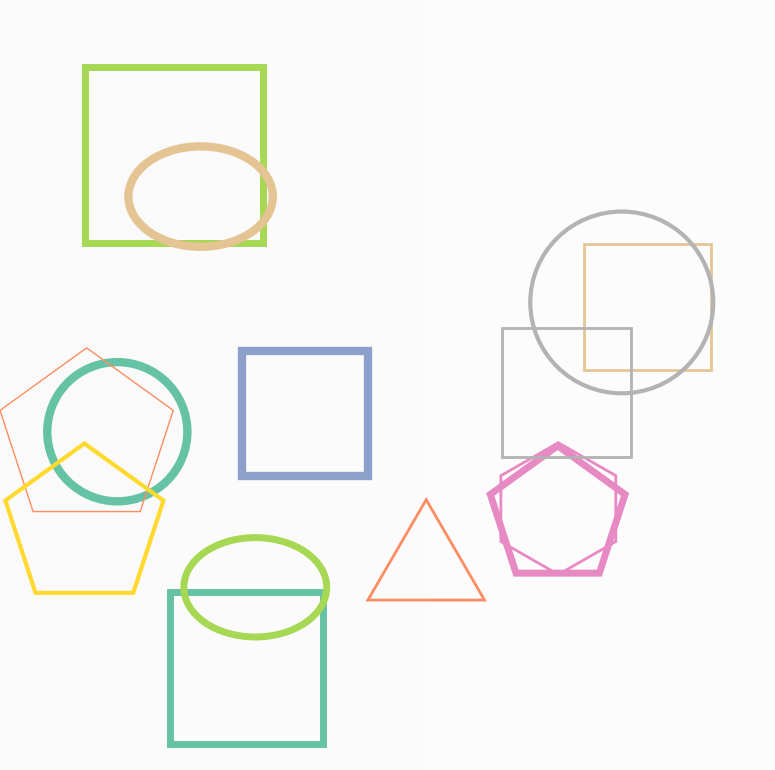[{"shape": "circle", "thickness": 3, "radius": 0.45, "center": [0.151, 0.439]}, {"shape": "square", "thickness": 2.5, "radius": 0.49, "center": [0.318, 0.133]}, {"shape": "pentagon", "thickness": 0.5, "radius": 0.59, "center": [0.112, 0.431]}, {"shape": "triangle", "thickness": 1, "radius": 0.43, "center": [0.55, 0.264]}, {"shape": "square", "thickness": 3, "radius": 0.41, "center": [0.394, 0.463]}, {"shape": "pentagon", "thickness": 2.5, "radius": 0.46, "center": [0.72, 0.33]}, {"shape": "hexagon", "thickness": 1, "radius": 0.43, "center": [0.72, 0.339]}, {"shape": "square", "thickness": 2.5, "radius": 0.57, "center": [0.225, 0.799]}, {"shape": "oval", "thickness": 2.5, "radius": 0.46, "center": [0.329, 0.237]}, {"shape": "pentagon", "thickness": 1.5, "radius": 0.54, "center": [0.109, 0.317]}, {"shape": "oval", "thickness": 3, "radius": 0.47, "center": [0.259, 0.745]}, {"shape": "square", "thickness": 1, "radius": 0.41, "center": [0.836, 0.601]}, {"shape": "square", "thickness": 1, "radius": 0.42, "center": [0.731, 0.49]}, {"shape": "circle", "thickness": 1.5, "radius": 0.59, "center": [0.802, 0.607]}]